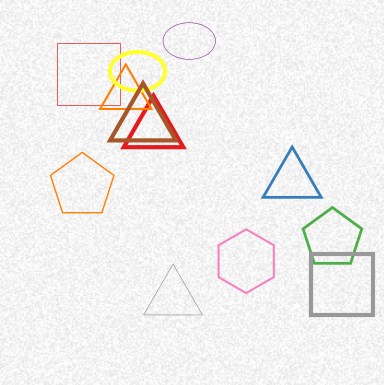[{"shape": "square", "thickness": 0.5, "radius": 0.41, "center": [0.23, 0.808]}, {"shape": "triangle", "thickness": 3, "radius": 0.45, "center": [0.399, 0.662]}, {"shape": "triangle", "thickness": 2, "radius": 0.44, "center": [0.759, 0.531]}, {"shape": "pentagon", "thickness": 2, "radius": 0.4, "center": [0.863, 0.381]}, {"shape": "oval", "thickness": 0.5, "radius": 0.34, "center": [0.492, 0.893]}, {"shape": "triangle", "thickness": 1.5, "radius": 0.39, "center": [0.327, 0.756]}, {"shape": "pentagon", "thickness": 1, "radius": 0.43, "center": [0.214, 0.518]}, {"shape": "oval", "thickness": 3, "radius": 0.36, "center": [0.357, 0.815]}, {"shape": "triangle", "thickness": 3, "radius": 0.49, "center": [0.372, 0.685]}, {"shape": "hexagon", "thickness": 1.5, "radius": 0.41, "center": [0.639, 0.322]}, {"shape": "square", "thickness": 3, "radius": 0.4, "center": [0.889, 0.261]}, {"shape": "triangle", "thickness": 0.5, "radius": 0.44, "center": [0.449, 0.226]}]